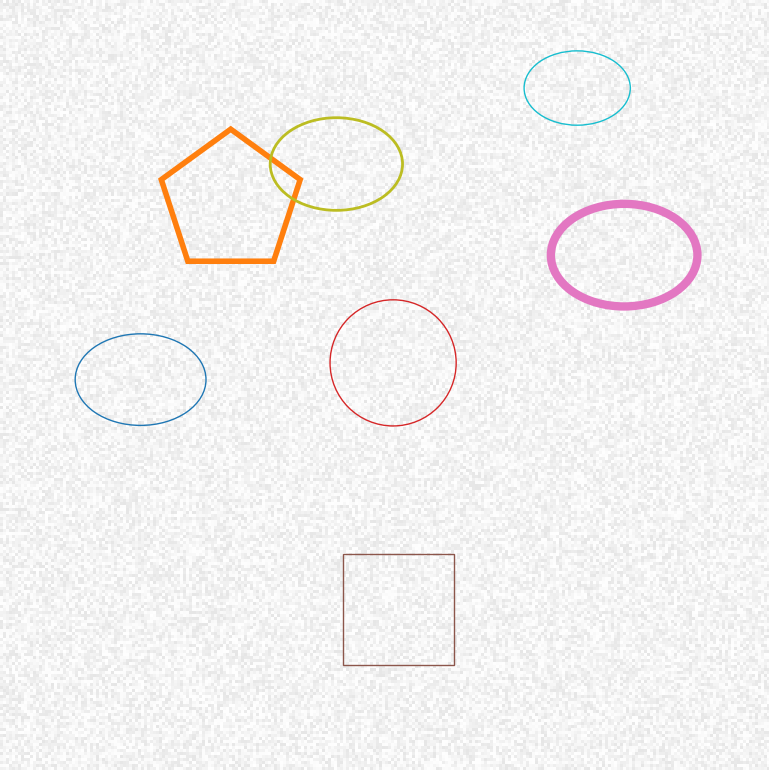[{"shape": "oval", "thickness": 0.5, "radius": 0.42, "center": [0.183, 0.507]}, {"shape": "pentagon", "thickness": 2, "radius": 0.47, "center": [0.3, 0.737]}, {"shape": "circle", "thickness": 0.5, "radius": 0.41, "center": [0.511, 0.529]}, {"shape": "square", "thickness": 0.5, "radius": 0.36, "center": [0.517, 0.209]}, {"shape": "oval", "thickness": 3, "radius": 0.48, "center": [0.811, 0.669]}, {"shape": "oval", "thickness": 1, "radius": 0.43, "center": [0.437, 0.787]}, {"shape": "oval", "thickness": 0.5, "radius": 0.34, "center": [0.75, 0.886]}]